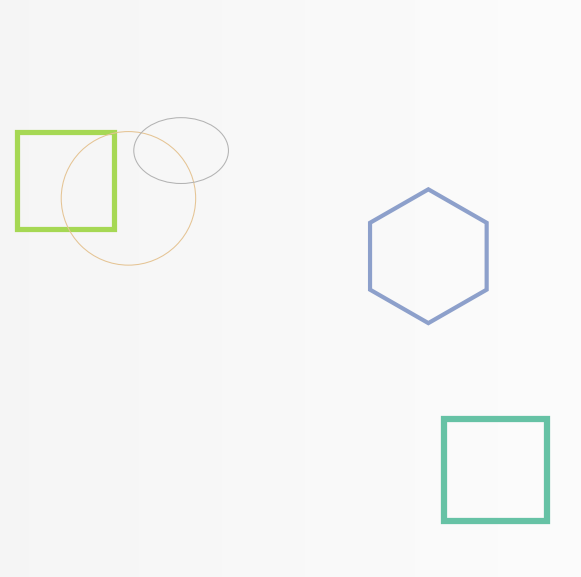[{"shape": "square", "thickness": 3, "radius": 0.44, "center": [0.853, 0.185]}, {"shape": "hexagon", "thickness": 2, "radius": 0.58, "center": [0.737, 0.555]}, {"shape": "square", "thickness": 2.5, "radius": 0.42, "center": [0.113, 0.686]}, {"shape": "circle", "thickness": 0.5, "radius": 0.58, "center": [0.221, 0.656]}, {"shape": "oval", "thickness": 0.5, "radius": 0.41, "center": [0.312, 0.738]}]